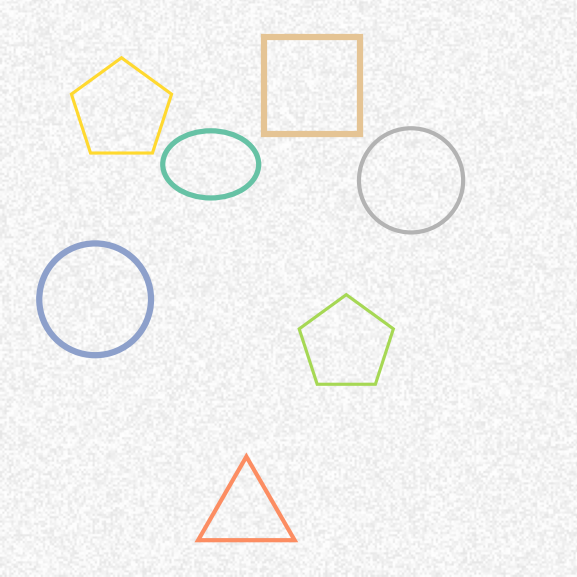[{"shape": "oval", "thickness": 2.5, "radius": 0.42, "center": [0.365, 0.714]}, {"shape": "triangle", "thickness": 2, "radius": 0.48, "center": [0.427, 0.112]}, {"shape": "circle", "thickness": 3, "radius": 0.48, "center": [0.165, 0.481]}, {"shape": "pentagon", "thickness": 1.5, "radius": 0.43, "center": [0.6, 0.403]}, {"shape": "pentagon", "thickness": 1.5, "radius": 0.46, "center": [0.21, 0.808]}, {"shape": "square", "thickness": 3, "radius": 0.42, "center": [0.54, 0.852]}, {"shape": "circle", "thickness": 2, "radius": 0.45, "center": [0.712, 0.687]}]